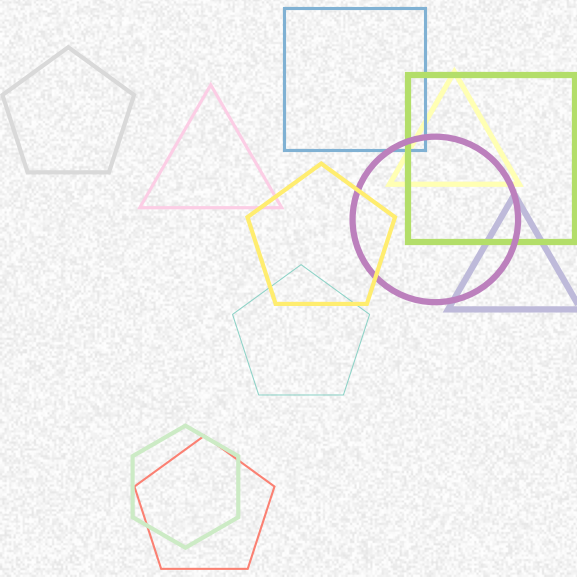[{"shape": "pentagon", "thickness": 0.5, "radius": 0.62, "center": [0.521, 0.416]}, {"shape": "triangle", "thickness": 2.5, "radius": 0.65, "center": [0.787, 0.745]}, {"shape": "triangle", "thickness": 3, "radius": 0.66, "center": [0.891, 0.53]}, {"shape": "pentagon", "thickness": 1, "radius": 0.64, "center": [0.354, 0.117]}, {"shape": "square", "thickness": 1.5, "radius": 0.61, "center": [0.614, 0.863]}, {"shape": "square", "thickness": 3, "radius": 0.72, "center": [0.851, 0.725]}, {"shape": "triangle", "thickness": 1.5, "radius": 0.71, "center": [0.365, 0.71]}, {"shape": "pentagon", "thickness": 2, "radius": 0.6, "center": [0.118, 0.798]}, {"shape": "circle", "thickness": 3, "radius": 0.72, "center": [0.754, 0.619]}, {"shape": "hexagon", "thickness": 2, "radius": 0.53, "center": [0.321, 0.156]}, {"shape": "pentagon", "thickness": 2, "radius": 0.67, "center": [0.556, 0.582]}]